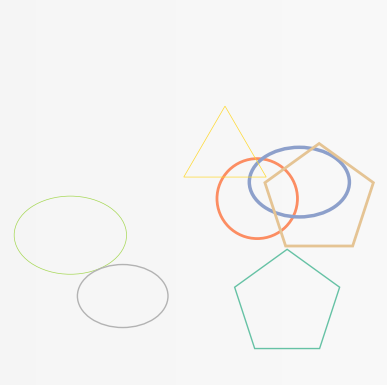[{"shape": "pentagon", "thickness": 1, "radius": 0.71, "center": [0.741, 0.21]}, {"shape": "circle", "thickness": 2, "radius": 0.52, "center": [0.664, 0.484]}, {"shape": "oval", "thickness": 2.5, "radius": 0.65, "center": [0.773, 0.527]}, {"shape": "oval", "thickness": 0.5, "radius": 0.72, "center": [0.182, 0.389]}, {"shape": "triangle", "thickness": 0.5, "radius": 0.61, "center": [0.581, 0.602]}, {"shape": "pentagon", "thickness": 2, "radius": 0.74, "center": [0.824, 0.48]}, {"shape": "oval", "thickness": 1, "radius": 0.58, "center": [0.317, 0.231]}]